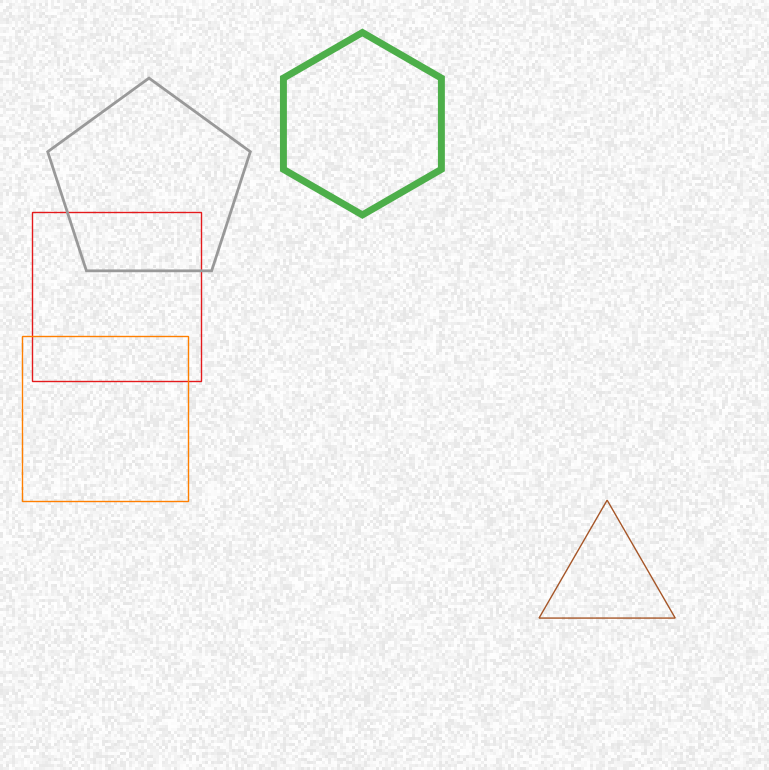[{"shape": "square", "thickness": 0.5, "radius": 0.55, "center": [0.151, 0.615]}, {"shape": "hexagon", "thickness": 2.5, "radius": 0.59, "center": [0.471, 0.839]}, {"shape": "square", "thickness": 0.5, "radius": 0.54, "center": [0.136, 0.456]}, {"shape": "triangle", "thickness": 0.5, "radius": 0.51, "center": [0.788, 0.248]}, {"shape": "pentagon", "thickness": 1, "radius": 0.69, "center": [0.194, 0.76]}]